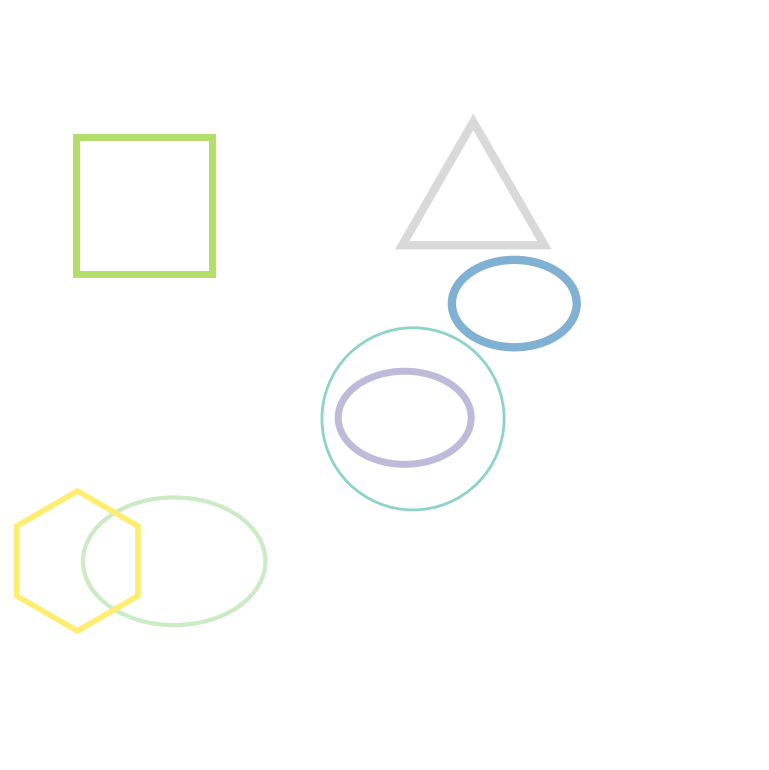[{"shape": "circle", "thickness": 1, "radius": 0.59, "center": [0.536, 0.456]}, {"shape": "oval", "thickness": 2.5, "radius": 0.43, "center": [0.526, 0.457]}, {"shape": "oval", "thickness": 3, "radius": 0.41, "center": [0.668, 0.606]}, {"shape": "square", "thickness": 2.5, "radius": 0.44, "center": [0.187, 0.733]}, {"shape": "triangle", "thickness": 3, "radius": 0.53, "center": [0.615, 0.735]}, {"shape": "oval", "thickness": 1.5, "radius": 0.59, "center": [0.226, 0.271]}, {"shape": "hexagon", "thickness": 2, "radius": 0.45, "center": [0.1, 0.271]}]